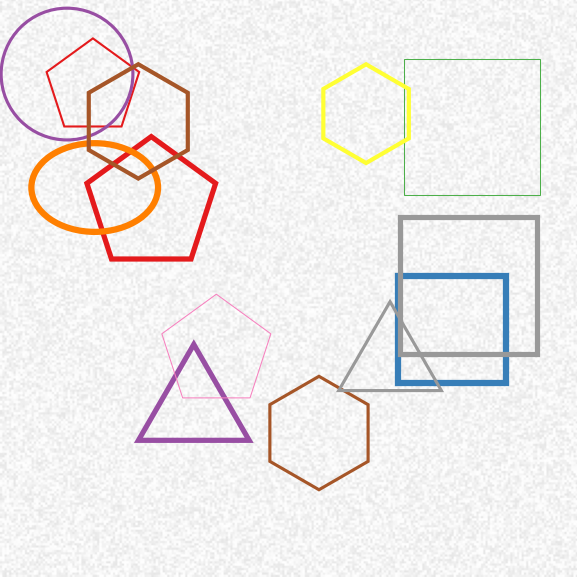[{"shape": "pentagon", "thickness": 2.5, "radius": 0.59, "center": [0.262, 0.645]}, {"shape": "pentagon", "thickness": 1, "radius": 0.42, "center": [0.161, 0.848]}, {"shape": "square", "thickness": 3, "radius": 0.46, "center": [0.783, 0.429]}, {"shape": "square", "thickness": 0.5, "radius": 0.59, "center": [0.817, 0.779]}, {"shape": "circle", "thickness": 1.5, "radius": 0.57, "center": [0.116, 0.871]}, {"shape": "triangle", "thickness": 2.5, "radius": 0.55, "center": [0.336, 0.292]}, {"shape": "oval", "thickness": 3, "radius": 0.55, "center": [0.164, 0.674]}, {"shape": "hexagon", "thickness": 2, "radius": 0.43, "center": [0.634, 0.802]}, {"shape": "hexagon", "thickness": 1.5, "radius": 0.49, "center": [0.552, 0.249]}, {"shape": "hexagon", "thickness": 2, "radius": 0.49, "center": [0.239, 0.789]}, {"shape": "pentagon", "thickness": 0.5, "radius": 0.5, "center": [0.375, 0.39]}, {"shape": "square", "thickness": 2.5, "radius": 0.59, "center": [0.811, 0.505]}, {"shape": "triangle", "thickness": 1.5, "radius": 0.51, "center": [0.675, 0.374]}]